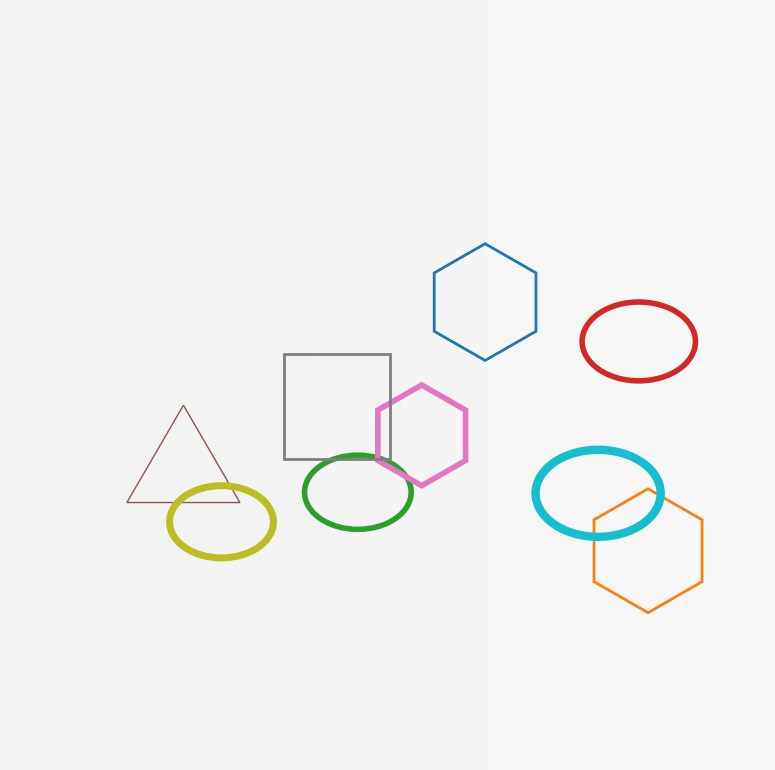[{"shape": "hexagon", "thickness": 1, "radius": 0.38, "center": [0.626, 0.608]}, {"shape": "hexagon", "thickness": 1, "radius": 0.4, "center": [0.836, 0.285]}, {"shape": "oval", "thickness": 2, "radius": 0.34, "center": [0.462, 0.361]}, {"shape": "oval", "thickness": 2, "radius": 0.37, "center": [0.824, 0.557]}, {"shape": "triangle", "thickness": 0.5, "radius": 0.42, "center": [0.237, 0.389]}, {"shape": "hexagon", "thickness": 2, "radius": 0.33, "center": [0.544, 0.435]}, {"shape": "square", "thickness": 1, "radius": 0.34, "center": [0.435, 0.472]}, {"shape": "oval", "thickness": 2.5, "radius": 0.34, "center": [0.286, 0.322]}, {"shape": "oval", "thickness": 3, "radius": 0.4, "center": [0.772, 0.359]}]